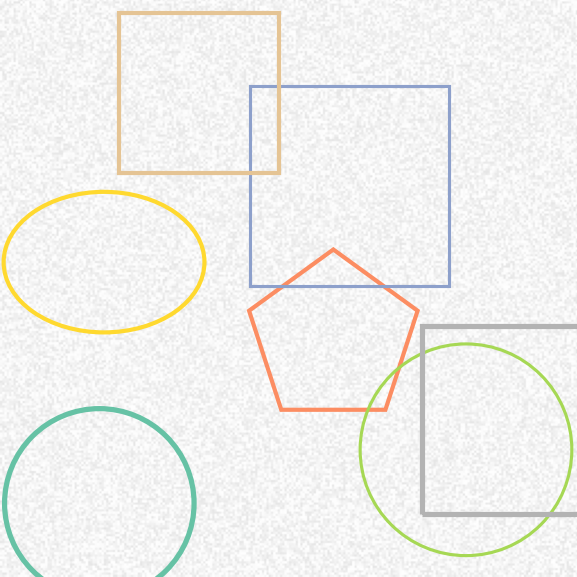[{"shape": "circle", "thickness": 2.5, "radius": 0.82, "center": [0.172, 0.128]}, {"shape": "pentagon", "thickness": 2, "radius": 0.77, "center": [0.577, 0.414]}, {"shape": "square", "thickness": 1.5, "radius": 0.86, "center": [0.605, 0.677]}, {"shape": "circle", "thickness": 1.5, "radius": 0.92, "center": [0.807, 0.22]}, {"shape": "oval", "thickness": 2, "radius": 0.87, "center": [0.18, 0.545]}, {"shape": "square", "thickness": 2, "radius": 0.69, "center": [0.345, 0.838]}, {"shape": "square", "thickness": 2.5, "radius": 0.82, "center": [0.893, 0.272]}]